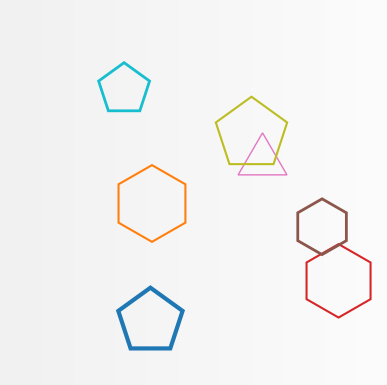[{"shape": "pentagon", "thickness": 3, "radius": 0.44, "center": [0.388, 0.166]}, {"shape": "hexagon", "thickness": 1.5, "radius": 0.5, "center": [0.392, 0.471]}, {"shape": "hexagon", "thickness": 1.5, "radius": 0.48, "center": [0.874, 0.271]}, {"shape": "hexagon", "thickness": 2, "radius": 0.36, "center": [0.831, 0.411]}, {"shape": "triangle", "thickness": 1, "radius": 0.36, "center": [0.678, 0.582]}, {"shape": "pentagon", "thickness": 1.5, "radius": 0.48, "center": [0.649, 0.652]}, {"shape": "pentagon", "thickness": 2, "radius": 0.35, "center": [0.32, 0.768]}]